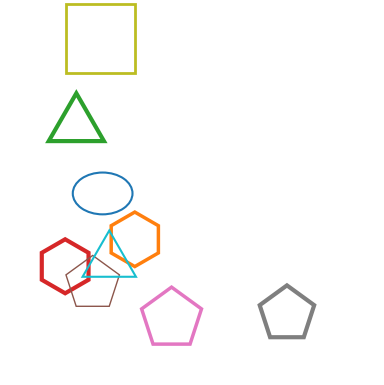[{"shape": "oval", "thickness": 1.5, "radius": 0.39, "center": [0.267, 0.498]}, {"shape": "hexagon", "thickness": 2.5, "radius": 0.35, "center": [0.35, 0.378]}, {"shape": "triangle", "thickness": 3, "radius": 0.41, "center": [0.198, 0.675]}, {"shape": "hexagon", "thickness": 3, "radius": 0.35, "center": [0.169, 0.308]}, {"shape": "pentagon", "thickness": 1, "radius": 0.37, "center": [0.241, 0.263]}, {"shape": "pentagon", "thickness": 2.5, "radius": 0.41, "center": [0.446, 0.172]}, {"shape": "pentagon", "thickness": 3, "radius": 0.37, "center": [0.745, 0.184]}, {"shape": "square", "thickness": 2, "radius": 0.45, "center": [0.261, 0.899]}, {"shape": "triangle", "thickness": 1.5, "radius": 0.4, "center": [0.284, 0.321]}]